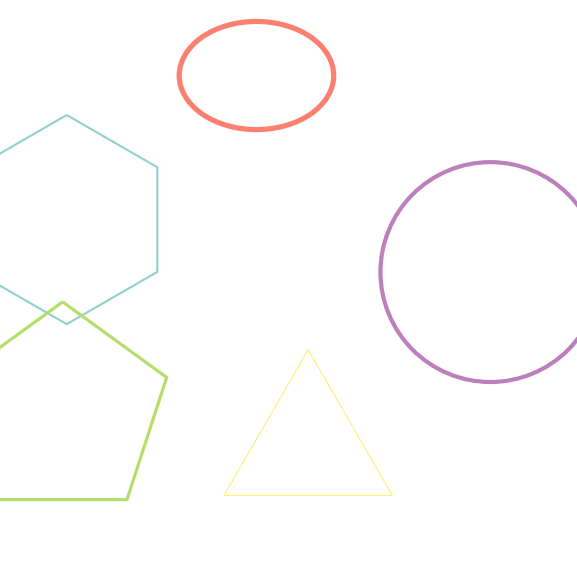[{"shape": "hexagon", "thickness": 1, "radius": 0.91, "center": [0.116, 0.619]}, {"shape": "oval", "thickness": 2.5, "radius": 0.67, "center": [0.444, 0.868]}, {"shape": "pentagon", "thickness": 1.5, "radius": 0.95, "center": [0.109, 0.287]}, {"shape": "circle", "thickness": 2, "radius": 0.95, "center": [0.849, 0.528]}, {"shape": "triangle", "thickness": 0.5, "radius": 0.84, "center": [0.534, 0.225]}]